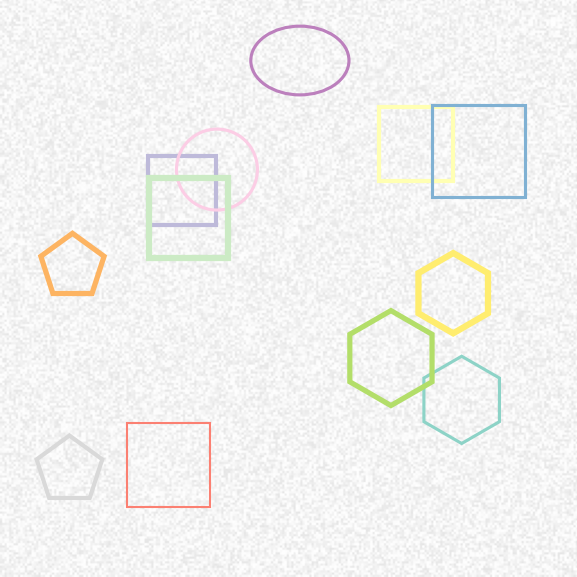[{"shape": "hexagon", "thickness": 1.5, "radius": 0.38, "center": [0.799, 0.307]}, {"shape": "square", "thickness": 2, "radius": 0.32, "center": [0.72, 0.75]}, {"shape": "square", "thickness": 2, "radius": 0.3, "center": [0.315, 0.67]}, {"shape": "square", "thickness": 1, "radius": 0.36, "center": [0.292, 0.194]}, {"shape": "square", "thickness": 1.5, "radius": 0.4, "center": [0.829, 0.738]}, {"shape": "pentagon", "thickness": 2.5, "radius": 0.29, "center": [0.125, 0.538]}, {"shape": "hexagon", "thickness": 2.5, "radius": 0.41, "center": [0.677, 0.379]}, {"shape": "circle", "thickness": 1.5, "radius": 0.35, "center": [0.376, 0.706]}, {"shape": "pentagon", "thickness": 2, "radius": 0.3, "center": [0.12, 0.185]}, {"shape": "oval", "thickness": 1.5, "radius": 0.43, "center": [0.519, 0.894]}, {"shape": "square", "thickness": 3, "radius": 0.34, "center": [0.326, 0.621]}, {"shape": "hexagon", "thickness": 3, "radius": 0.35, "center": [0.785, 0.491]}]